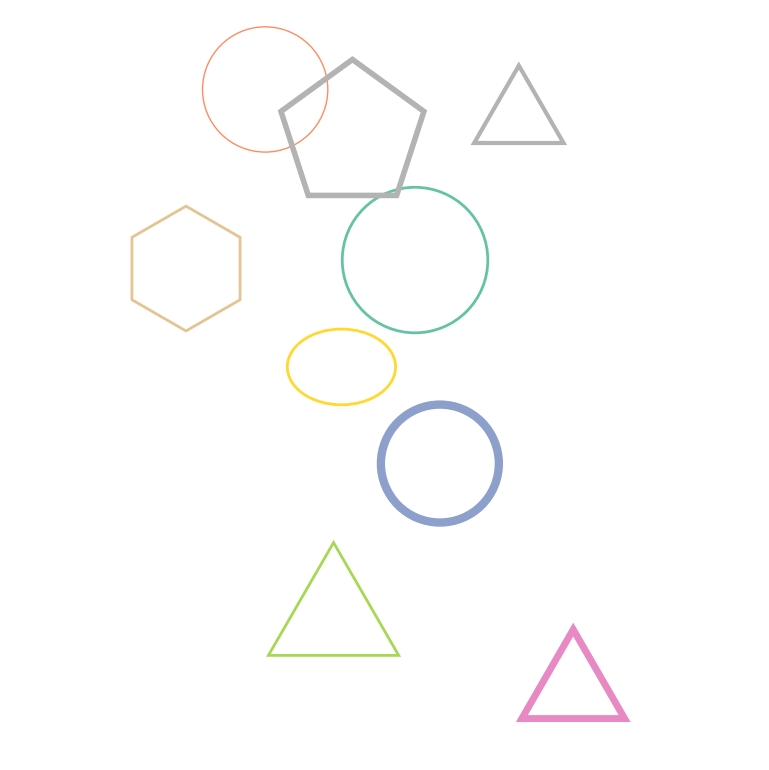[{"shape": "circle", "thickness": 1, "radius": 0.47, "center": [0.539, 0.662]}, {"shape": "circle", "thickness": 0.5, "radius": 0.41, "center": [0.344, 0.884]}, {"shape": "circle", "thickness": 3, "radius": 0.38, "center": [0.571, 0.398]}, {"shape": "triangle", "thickness": 2.5, "radius": 0.39, "center": [0.744, 0.105]}, {"shape": "triangle", "thickness": 1, "radius": 0.49, "center": [0.433, 0.198]}, {"shape": "oval", "thickness": 1, "radius": 0.35, "center": [0.443, 0.523]}, {"shape": "hexagon", "thickness": 1, "radius": 0.41, "center": [0.242, 0.651]}, {"shape": "pentagon", "thickness": 2, "radius": 0.49, "center": [0.458, 0.825]}, {"shape": "triangle", "thickness": 1.5, "radius": 0.34, "center": [0.674, 0.848]}]